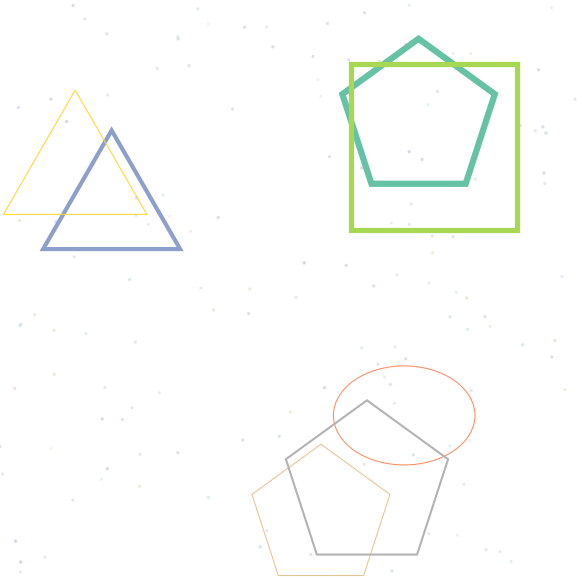[{"shape": "pentagon", "thickness": 3, "radius": 0.69, "center": [0.725, 0.793]}, {"shape": "oval", "thickness": 0.5, "radius": 0.61, "center": [0.7, 0.28]}, {"shape": "triangle", "thickness": 2, "radius": 0.68, "center": [0.193, 0.636]}, {"shape": "square", "thickness": 2.5, "radius": 0.72, "center": [0.751, 0.745]}, {"shape": "triangle", "thickness": 0.5, "radius": 0.72, "center": [0.13, 0.7]}, {"shape": "pentagon", "thickness": 0.5, "radius": 0.63, "center": [0.556, 0.104]}, {"shape": "pentagon", "thickness": 1, "radius": 0.74, "center": [0.635, 0.158]}]